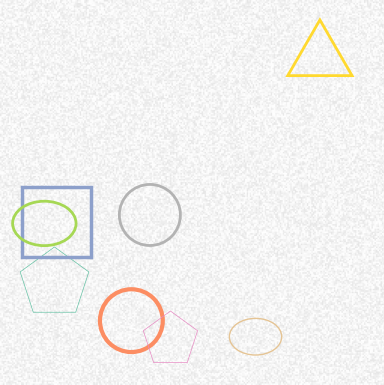[{"shape": "pentagon", "thickness": 0.5, "radius": 0.47, "center": [0.142, 0.265]}, {"shape": "circle", "thickness": 3, "radius": 0.41, "center": [0.341, 0.167]}, {"shape": "square", "thickness": 2.5, "radius": 0.45, "center": [0.147, 0.423]}, {"shape": "pentagon", "thickness": 0.5, "radius": 0.37, "center": [0.443, 0.118]}, {"shape": "oval", "thickness": 2, "radius": 0.41, "center": [0.115, 0.42]}, {"shape": "triangle", "thickness": 2, "radius": 0.48, "center": [0.831, 0.852]}, {"shape": "oval", "thickness": 1, "radius": 0.34, "center": [0.664, 0.125]}, {"shape": "circle", "thickness": 2, "radius": 0.4, "center": [0.389, 0.442]}]